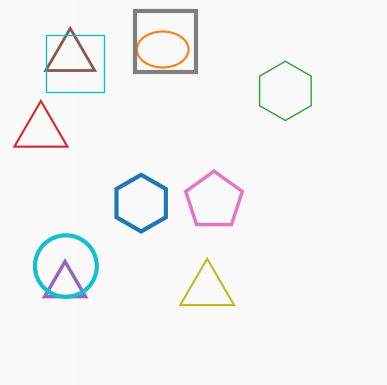[{"shape": "hexagon", "thickness": 3, "radius": 0.37, "center": [0.364, 0.472]}, {"shape": "oval", "thickness": 1.5, "radius": 0.33, "center": [0.42, 0.871]}, {"shape": "hexagon", "thickness": 1, "radius": 0.38, "center": [0.736, 0.764]}, {"shape": "triangle", "thickness": 1.5, "radius": 0.4, "center": [0.106, 0.659]}, {"shape": "triangle", "thickness": 2.5, "radius": 0.3, "center": [0.168, 0.26]}, {"shape": "triangle", "thickness": 2, "radius": 0.36, "center": [0.181, 0.853]}, {"shape": "pentagon", "thickness": 2.5, "radius": 0.38, "center": [0.552, 0.479]}, {"shape": "square", "thickness": 3, "radius": 0.39, "center": [0.427, 0.892]}, {"shape": "triangle", "thickness": 1.5, "radius": 0.4, "center": [0.535, 0.248]}, {"shape": "circle", "thickness": 3, "radius": 0.4, "center": [0.17, 0.309]}, {"shape": "square", "thickness": 1, "radius": 0.37, "center": [0.194, 0.835]}]